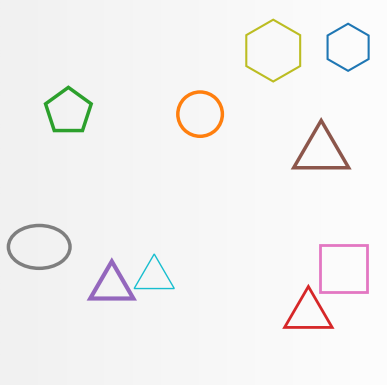[{"shape": "hexagon", "thickness": 1.5, "radius": 0.31, "center": [0.898, 0.877]}, {"shape": "circle", "thickness": 2.5, "radius": 0.29, "center": [0.516, 0.704]}, {"shape": "pentagon", "thickness": 2.5, "radius": 0.31, "center": [0.176, 0.711]}, {"shape": "triangle", "thickness": 2, "radius": 0.35, "center": [0.796, 0.185]}, {"shape": "triangle", "thickness": 3, "radius": 0.32, "center": [0.289, 0.257]}, {"shape": "triangle", "thickness": 2.5, "radius": 0.41, "center": [0.829, 0.605]}, {"shape": "square", "thickness": 2, "radius": 0.31, "center": [0.886, 0.302]}, {"shape": "oval", "thickness": 2.5, "radius": 0.4, "center": [0.101, 0.359]}, {"shape": "hexagon", "thickness": 1.5, "radius": 0.4, "center": [0.705, 0.869]}, {"shape": "triangle", "thickness": 1, "radius": 0.3, "center": [0.398, 0.28]}]